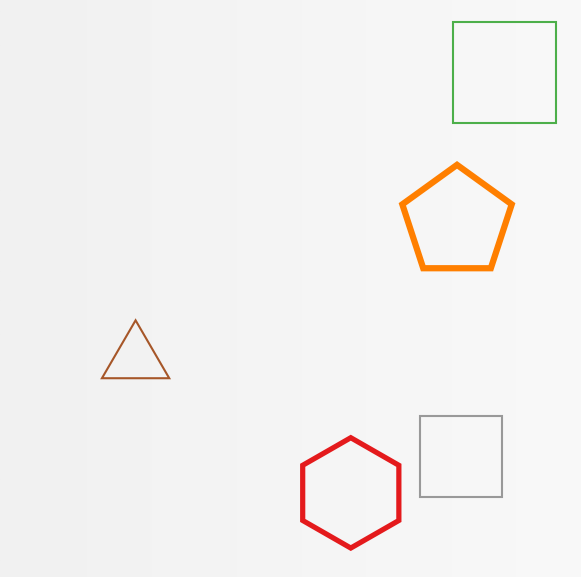[{"shape": "hexagon", "thickness": 2.5, "radius": 0.48, "center": [0.603, 0.146]}, {"shape": "square", "thickness": 1, "radius": 0.44, "center": [0.868, 0.874]}, {"shape": "pentagon", "thickness": 3, "radius": 0.49, "center": [0.786, 0.615]}, {"shape": "triangle", "thickness": 1, "radius": 0.33, "center": [0.233, 0.378]}, {"shape": "square", "thickness": 1, "radius": 0.35, "center": [0.793, 0.209]}]